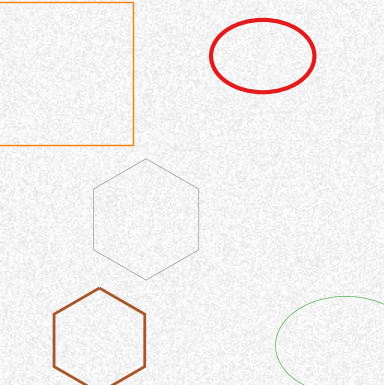[{"shape": "oval", "thickness": 3, "radius": 0.67, "center": [0.682, 0.854]}, {"shape": "oval", "thickness": 0.5, "radius": 0.91, "center": [0.898, 0.102]}, {"shape": "square", "thickness": 1, "radius": 0.93, "center": [0.159, 0.81]}, {"shape": "hexagon", "thickness": 2, "radius": 0.68, "center": [0.258, 0.116]}, {"shape": "hexagon", "thickness": 0.5, "radius": 0.79, "center": [0.38, 0.43]}]